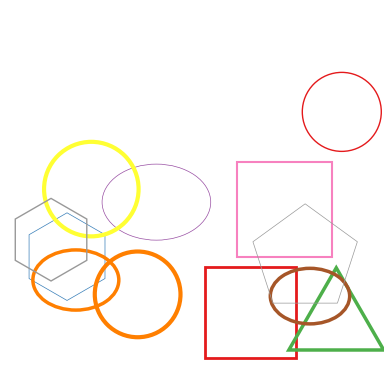[{"shape": "circle", "thickness": 1, "radius": 0.51, "center": [0.888, 0.709]}, {"shape": "square", "thickness": 2, "radius": 0.59, "center": [0.651, 0.188]}, {"shape": "hexagon", "thickness": 0.5, "radius": 0.57, "center": [0.174, 0.333]}, {"shape": "triangle", "thickness": 2.5, "radius": 0.71, "center": [0.873, 0.162]}, {"shape": "oval", "thickness": 0.5, "radius": 0.71, "center": [0.406, 0.475]}, {"shape": "circle", "thickness": 3, "radius": 0.56, "center": [0.358, 0.235]}, {"shape": "oval", "thickness": 2.5, "radius": 0.56, "center": [0.197, 0.273]}, {"shape": "circle", "thickness": 3, "radius": 0.61, "center": [0.237, 0.509]}, {"shape": "oval", "thickness": 2.5, "radius": 0.52, "center": [0.805, 0.231]}, {"shape": "square", "thickness": 1.5, "radius": 0.62, "center": [0.739, 0.456]}, {"shape": "hexagon", "thickness": 1, "radius": 0.54, "center": [0.133, 0.377]}, {"shape": "pentagon", "thickness": 0.5, "radius": 0.71, "center": [0.793, 0.328]}]